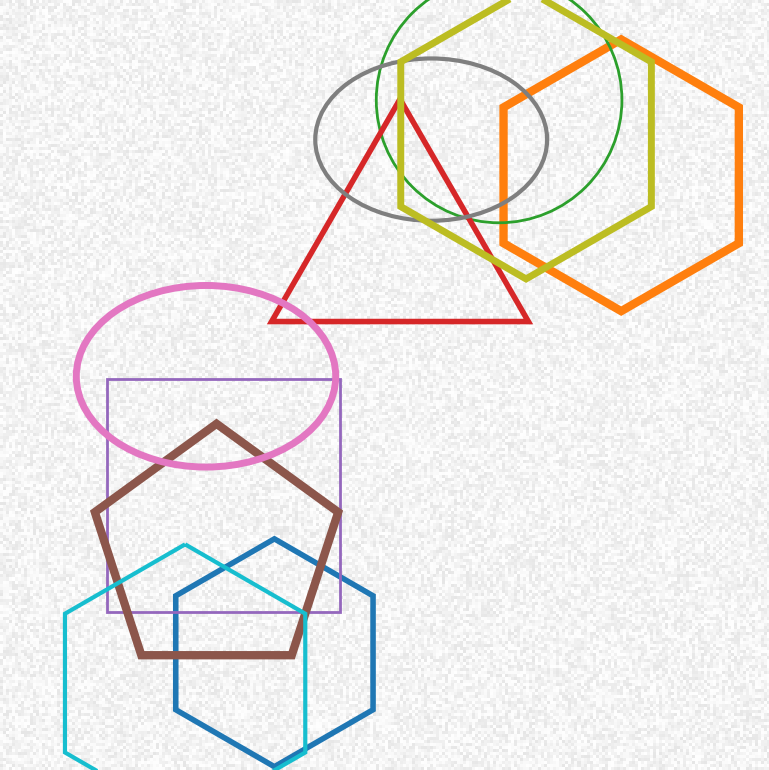[{"shape": "hexagon", "thickness": 2, "radius": 0.74, "center": [0.356, 0.152]}, {"shape": "hexagon", "thickness": 3, "radius": 0.88, "center": [0.807, 0.772]}, {"shape": "circle", "thickness": 1, "radius": 0.8, "center": [0.648, 0.87]}, {"shape": "triangle", "thickness": 2, "radius": 0.96, "center": [0.519, 0.679]}, {"shape": "square", "thickness": 1, "radius": 0.76, "center": [0.29, 0.357]}, {"shape": "pentagon", "thickness": 3, "radius": 0.83, "center": [0.281, 0.283]}, {"shape": "oval", "thickness": 2.5, "radius": 0.84, "center": [0.268, 0.511]}, {"shape": "oval", "thickness": 1.5, "radius": 0.75, "center": [0.56, 0.819]}, {"shape": "hexagon", "thickness": 2.5, "radius": 0.94, "center": [0.683, 0.826]}, {"shape": "hexagon", "thickness": 1.5, "radius": 0.9, "center": [0.24, 0.113]}]